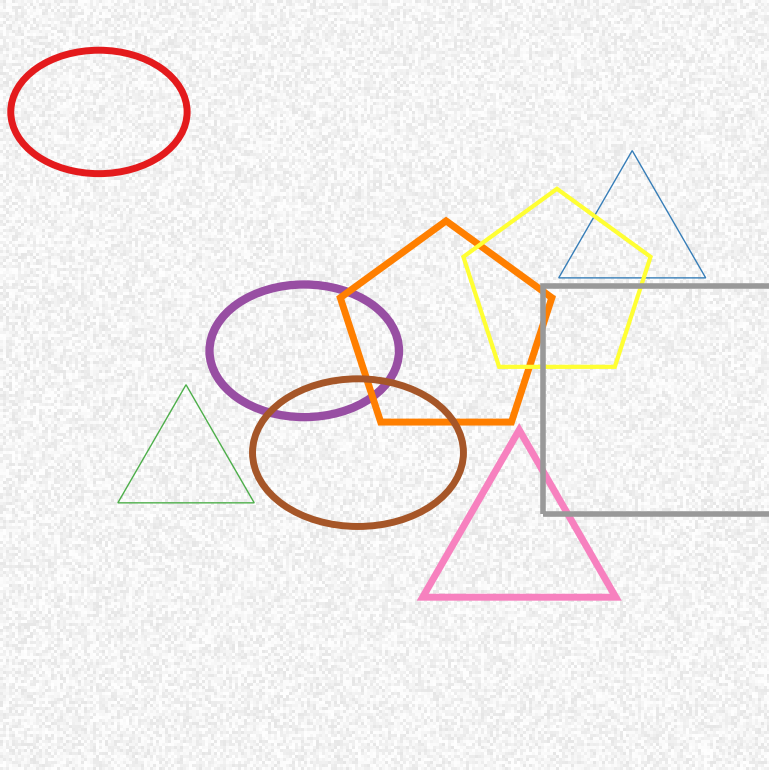[{"shape": "oval", "thickness": 2.5, "radius": 0.57, "center": [0.128, 0.855]}, {"shape": "triangle", "thickness": 0.5, "radius": 0.55, "center": [0.821, 0.694]}, {"shape": "triangle", "thickness": 0.5, "radius": 0.51, "center": [0.242, 0.398]}, {"shape": "oval", "thickness": 3, "radius": 0.62, "center": [0.395, 0.544]}, {"shape": "pentagon", "thickness": 2.5, "radius": 0.72, "center": [0.579, 0.569]}, {"shape": "pentagon", "thickness": 1.5, "radius": 0.64, "center": [0.723, 0.627]}, {"shape": "oval", "thickness": 2.5, "radius": 0.68, "center": [0.465, 0.412]}, {"shape": "triangle", "thickness": 2.5, "radius": 0.72, "center": [0.674, 0.297]}, {"shape": "square", "thickness": 2, "radius": 0.74, "center": [0.853, 0.481]}]